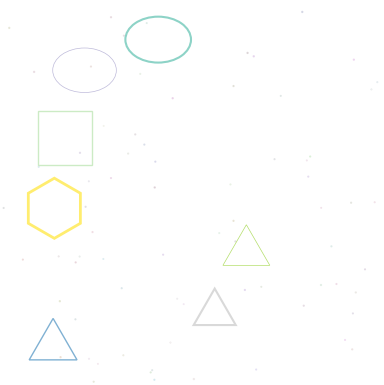[{"shape": "oval", "thickness": 1.5, "radius": 0.43, "center": [0.411, 0.897]}, {"shape": "oval", "thickness": 0.5, "radius": 0.41, "center": [0.22, 0.818]}, {"shape": "triangle", "thickness": 1, "radius": 0.36, "center": [0.138, 0.101]}, {"shape": "triangle", "thickness": 0.5, "radius": 0.35, "center": [0.64, 0.346]}, {"shape": "triangle", "thickness": 1.5, "radius": 0.32, "center": [0.558, 0.187]}, {"shape": "square", "thickness": 1, "radius": 0.35, "center": [0.169, 0.641]}, {"shape": "hexagon", "thickness": 2, "radius": 0.39, "center": [0.141, 0.459]}]